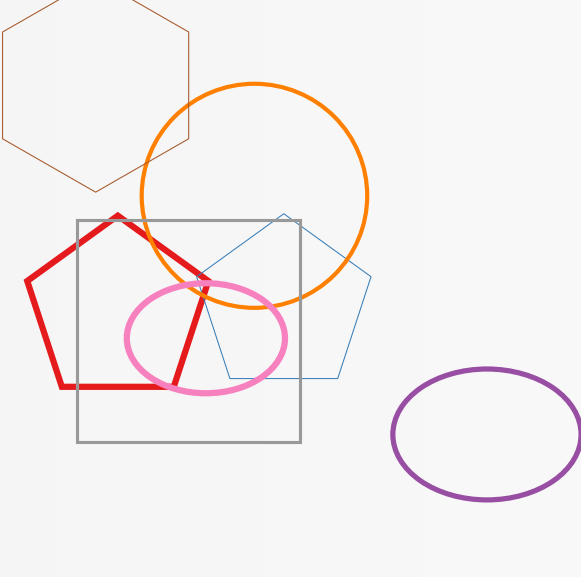[{"shape": "pentagon", "thickness": 3, "radius": 0.82, "center": [0.203, 0.462]}, {"shape": "pentagon", "thickness": 0.5, "radius": 0.79, "center": [0.488, 0.471]}, {"shape": "oval", "thickness": 2.5, "radius": 0.81, "center": [0.838, 0.247]}, {"shape": "circle", "thickness": 2, "radius": 0.97, "center": [0.438, 0.66]}, {"shape": "hexagon", "thickness": 0.5, "radius": 0.92, "center": [0.165, 0.851]}, {"shape": "oval", "thickness": 3, "radius": 0.68, "center": [0.354, 0.413]}, {"shape": "square", "thickness": 1.5, "radius": 0.96, "center": [0.325, 0.426]}]